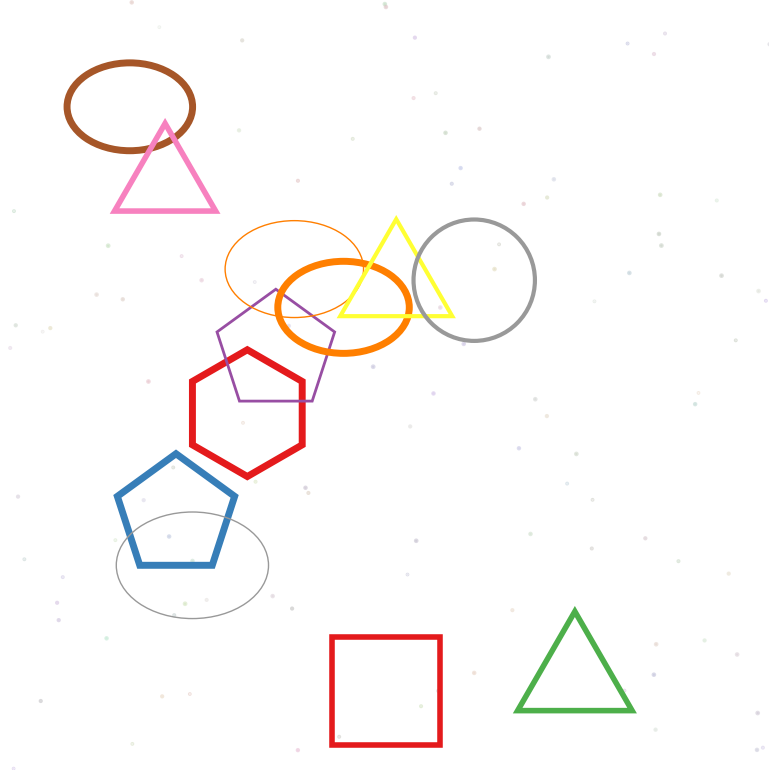[{"shape": "hexagon", "thickness": 2.5, "radius": 0.41, "center": [0.321, 0.463]}, {"shape": "square", "thickness": 2, "radius": 0.35, "center": [0.501, 0.102]}, {"shape": "pentagon", "thickness": 2.5, "radius": 0.4, "center": [0.229, 0.331]}, {"shape": "triangle", "thickness": 2, "radius": 0.43, "center": [0.747, 0.12]}, {"shape": "pentagon", "thickness": 1, "radius": 0.4, "center": [0.358, 0.544]}, {"shape": "oval", "thickness": 0.5, "radius": 0.45, "center": [0.382, 0.651]}, {"shape": "oval", "thickness": 2.5, "radius": 0.43, "center": [0.446, 0.601]}, {"shape": "triangle", "thickness": 1.5, "radius": 0.42, "center": [0.515, 0.631]}, {"shape": "oval", "thickness": 2.5, "radius": 0.41, "center": [0.169, 0.861]}, {"shape": "triangle", "thickness": 2, "radius": 0.38, "center": [0.214, 0.764]}, {"shape": "circle", "thickness": 1.5, "radius": 0.39, "center": [0.616, 0.636]}, {"shape": "oval", "thickness": 0.5, "radius": 0.49, "center": [0.25, 0.266]}]